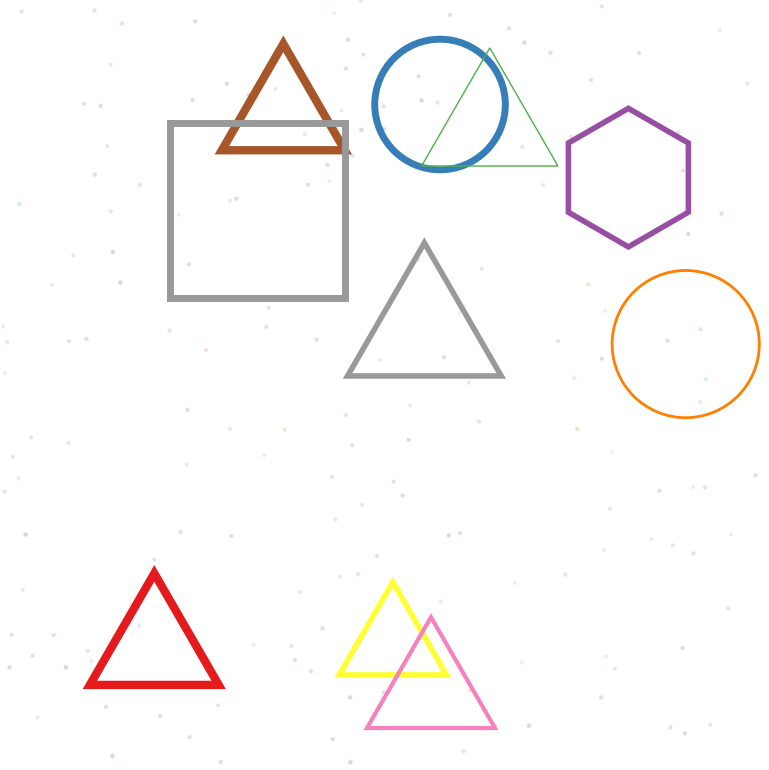[{"shape": "triangle", "thickness": 3, "radius": 0.48, "center": [0.2, 0.159]}, {"shape": "circle", "thickness": 2.5, "radius": 0.42, "center": [0.571, 0.864]}, {"shape": "triangle", "thickness": 0.5, "radius": 0.51, "center": [0.636, 0.836]}, {"shape": "hexagon", "thickness": 2, "radius": 0.45, "center": [0.816, 0.769]}, {"shape": "circle", "thickness": 1, "radius": 0.48, "center": [0.891, 0.553]}, {"shape": "triangle", "thickness": 2, "radius": 0.4, "center": [0.51, 0.164]}, {"shape": "triangle", "thickness": 3, "radius": 0.46, "center": [0.368, 0.851]}, {"shape": "triangle", "thickness": 1.5, "radius": 0.48, "center": [0.56, 0.102]}, {"shape": "triangle", "thickness": 2, "radius": 0.58, "center": [0.551, 0.569]}, {"shape": "square", "thickness": 2.5, "radius": 0.57, "center": [0.334, 0.727]}]